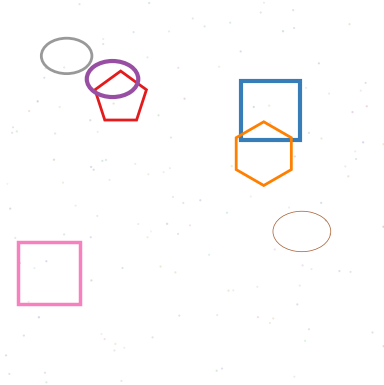[{"shape": "pentagon", "thickness": 2, "radius": 0.35, "center": [0.313, 0.745]}, {"shape": "square", "thickness": 3, "radius": 0.39, "center": [0.702, 0.714]}, {"shape": "oval", "thickness": 3, "radius": 0.33, "center": [0.292, 0.795]}, {"shape": "hexagon", "thickness": 2, "radius": 0.41, "center": [0.685, 0.601]}, {"shape": "oval", "thickness": 0.5, "radius": 0.38, "center": [0.784, 0.399]}, {"shape": "square", "thickness": 2.5, "radius": 0.4, "center": [0.128, 0.292]}, {"shape": "oval", "thickness": 2, "radius": 0.33, "center": [0.173, 0.855]}]